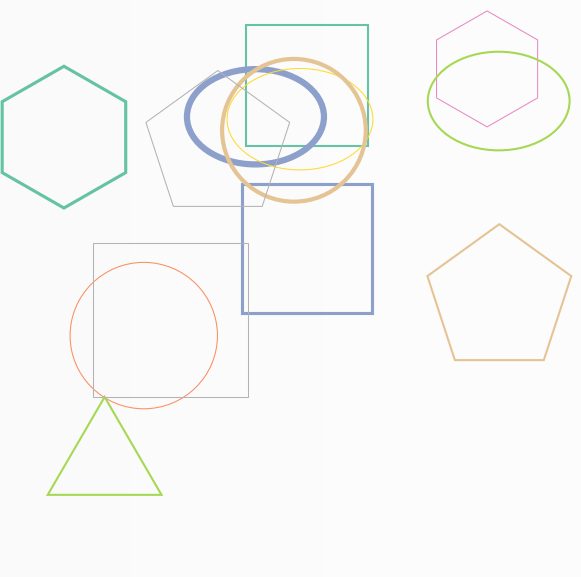[{"shape": "hexagon", "thickness": 1.5, "radius": 0.61, "center": [0.11, 0.762]}, {"shape": "square", "thickness": 1, "radius": 0.52, "center": [0.528, 0.851]}, {"shape": "circle", "thickness": 0.5, "radius": 0.63, "center": [0.247, 0.418]}, {"shape": "square", "thickness": 1.5, "radius": 0.56, "center": [0.529, 0.569]}, {"shape": "oval", "thickness": 3, "radius": 0.59, "center": [0.44, 0.797]}, {"shape": "hexagon", "thickness": 0.5, "radius": 0.5, "center": [0.838, 0.88]}, {"shape": "triangle", "thickness": 1, "radius": 0.57, "center": [0.18, 0.199]}, {"shape": "oval", "thickness": 1, "radius": 0.61, "center": [0.858, 0.824]}, {"shape": "oval", "thickness": 0.5, "radius": 0.63, "center": [0.516, 0.793]}, {"shape": "pentagon", "thickness": 1, "radius": 0.65, "center": [0.859, 0.481]}, {"shape": "circle", "thickness": 2, "radius": 0.62, "center": [0.506, 0.774]}, {"shape": "pentagon", "thickness": 0.5, "radius": 0.65, "center": [0.375, 0.747]}, {"shape": "square", "thickness": 0.5, "radius": 0.67, "center": [0.293, 0.445]}]